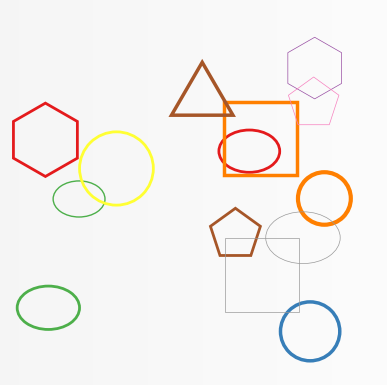[{"shape": "oval", "thickness": 2, "radius": 0.39, "center": [0.643, 0.607]}, {"shape": "hexagon", "thickness": 2, "radius": 0.48, "center": [0.117, 0.637]}, {"shape": "circle", "thickness": 2.5, "radius": 0.38, "center": [0.8, 0.139]}, {"shape": "oval", "thickness": 2, "radius": 0.4, "center": [0.125, 0.201]}, {"shape": "oval", "thickness": 1, "radius": 0.33, "center": [0.204, 0.483]}, {"shape": "hexagon", "thickness": 0.5, "radius": 0.4, "center": [0.812, 0.823]}, {"shape": "circle", "thickness": 3, "radius": 0.34, "center": [0.837, 0.484]}, {"shape": "square", "thickness": 2.5, "radius": 0.47, "center": [0.672, 0.641]}, {"shape": "circle", "thickness": 2, "radius": 0.48, "center": [0.301, 0.562]}, {"shape": "pentagon", "thickness": 2, "radius": 0.34, "center": [0.608, 0.391]}, {"shape": "triangle", "thickness": 2.5, "radius": 0.46, "center": [0.522, 0.747]}, {"shape": "pentagon", "thickness": 0.5, "radius": 0.34, "center": [0.809, 0.731]}, {"shape": "square", "thickness": 0.5, "radius": 0.48, "center": [0.676, 0.286]}, {"shape": "oval", "thickness": 0.5, "radius": 0.48, "center": [0.782, 0.383]}]